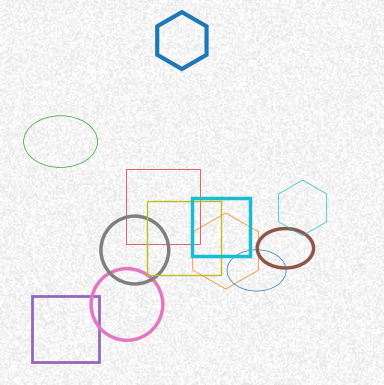[{"shape": "oval", "thickness": 0.5, "radius": 0.38, "center": [0.666, 0.298]}, {"shape": "hexagon", "thickness": 3, "radius": 0.37, "center": [0.472, 0.895]}, {"shape": "hexagon", "thickness": 0.5, "radius": 0.49, "center": [0.586, 0.348]}, {"shape": "oval", "thickness": 0.5, "radius": 0.48, "center": [0.157, 0.632]}, {"shape": "square", "thickness": 0.5, "radius": 0.49, "center": [0.423, 0.463]}, {"shape": "square", "thickness": 2, "radius": 0.43, "center": [0.17, 0.145]}, {"shape": "oval", "thickness": 2.5, "radius": 0.37, "center": [0.741, 0.355]}, {"shape": "circle", "thickness": 2.5, "radius": 0.47, "center": [0.33, 0.209]}, {"shape": "circle", "thickness": 2.5, "radius": 0.44, "center": [0.35, 0.351]}, {"shape": "square", "thickness": 1, "radius": 0.48, "center": [0.478, 0.383]}, {"shape": "square", "thickness": 2.5, "radius": 0.38, "center": [0.574, 0.411]}, {"shape": "hexagon", "thickness": 0.5, "radius": 0.36, "center": [0.786, 0.46]}]